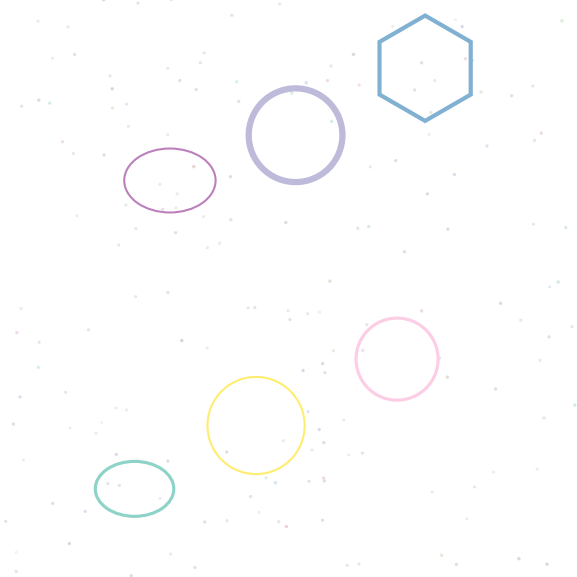[{"shape": "oval", "thickness": 1.5, "radius": 0.34, "center": [0.233, 0.153]}, {"shape": "circle", "thickness": 3, "radius": 0.41, "center": [0.512, 0.765]}, {"shape": "hexagon", "thickness": 2, "radius": 0.46, "center": [0.736, 0.881]}, {"shape": "circle", "thickness": 1.5, "radius": 0.36, "center": [0.688, 0.377]}, {"shape": "oval", "thickness": 1, "radius": 0.4, "center": [0.294, 0.687]}, {"shape": "circle", "thickness": 1, "radius": 0.42, "center": [0.443, 0.262]}]